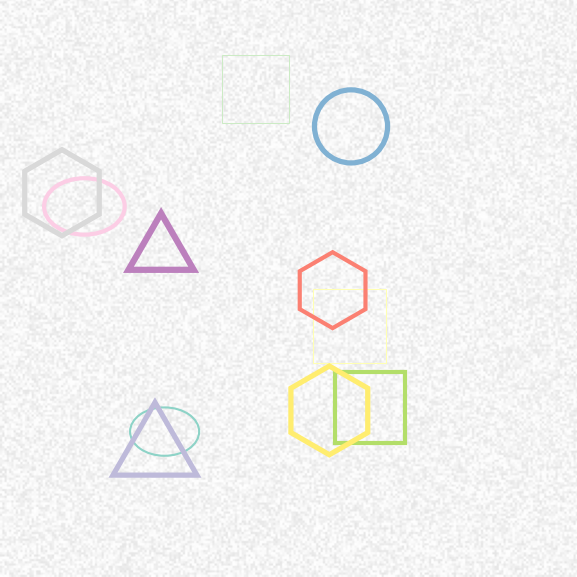[{"shape": "oval", "thickness": 1, "radius": 0.3, "center": [0.285, 0.252]}, {"shape": "square", "thickness": 0.5, "radius": 0.32, "center": [0.605, 0.435]}, {"shape": "triangle", "thickness": 2.5, "radius": 0.42, "center": [0.268, 0.218]}, {"shape": "hexagon", "thickness": 2, "radius": 0.33, "center": [0.576, 0.497]}, {"shape": "circle", "thickness": 2.5, "radius": 0.32, "center": [0.608, 0.78]}, {"shape": "square", "thickness": 2, "radius": 0.31, "center": [0.641, 0.294]}, {"shape": "oval", "thickness": 2, "radius": 0.35, "center": [0.146, 0.642]}, {"shape": "hexagon", "thickness": 2.5, "radius": 0.37, "center": [0.107, 0.665]}, {"shape": "triangle", "thickness": 3, "radius": 0.33, "center": [0.279, 0.565]}, {"shape": "square", "thickness": 0.5, "radius": 0.29, "center": [0.442, 0.845]}, {"shape": "hexagon", "thickness": 2.5, "radius": 0.38, "center": [0.57, 0.288]}]